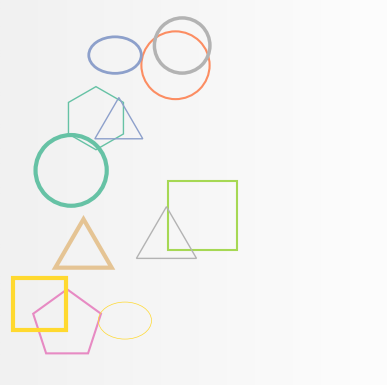[{"shape": "circle", "thickness": 3, "radius": 0.46, "center": [0.184, 0.557]}, {"shape": "hexagon", "thickness": 1, "radius": 0.41, "center": [0.248, 0.693]}, {"shape": "circle", "thickness": 1.5, "radius": 0.44, "center": [0.453, 0.831]}, {"shape": "oval", "thickness": 2, "radius": 0.34, "center": [0.297, 0.857]}, {"shape": "triangle", "thickness": 1, "radius": 0.36, "center": [0.307, 0.675]}, {"shape": "pentagon", "thickness": 1.5, "radius": 0.46, "center": [0.173, 0.157]}, {"shape": "square", "thickness": 1.5, "radius": 0.45, "center": [0.523, 0.439]}, {"shape": "oval", "thickness": 0.5, "radius": 0.34, "center": [0.322, 0.167]}, {"shape": "square", "thickness": 3, "radius": 0.34, "center": [0.102, 0.21]}, {"shape": "triangle", "thickness": 3, "radius": 0.42, "center": [0.215, 0.347]}, {"shape": "circle", "thickness": 2.5, "radius": 0.36, "center": [0.47, 0.882]}, {"shape": "triangle", "thickness": 1, "radius": 0.45, "center": [0.43, 0.374]}]